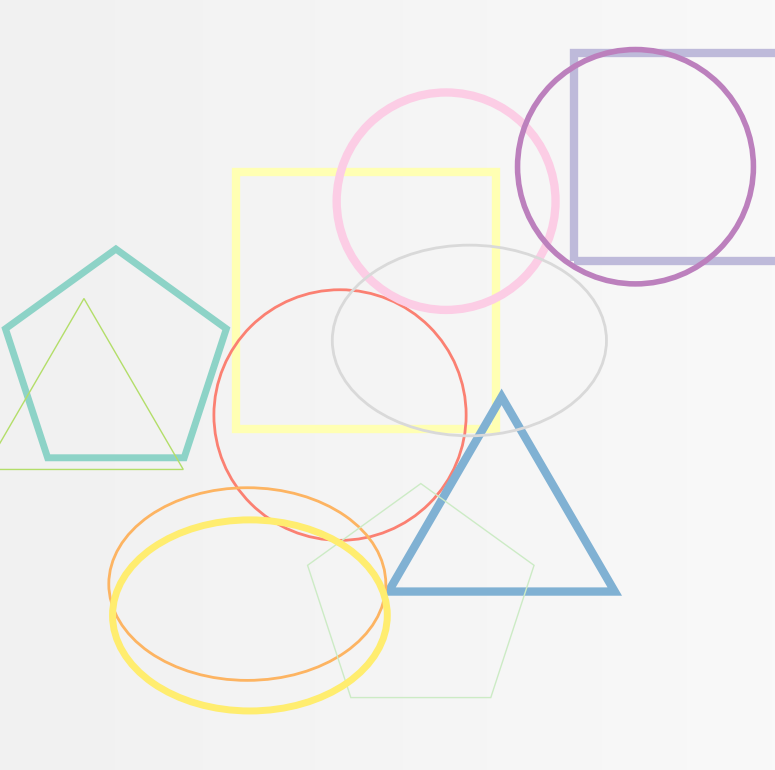[{"shape": "pentagon", "thickness": 2.5, "radius": 0.75, "center": [0.15, 0.527]}, {"shape": "square", "thickness": 3, "radius": 0.84, "center": [0.472, 0.61]}, {"shape": "square", "thickness": 3, "radius": 0.68, "center": [0.876, 0.796]}, {"shape": "circle", "thickness": 1, "radius": 0.81, "center": [0.439, 0.461]}, {"shape": "triangle", "thickness": 3, "radius": 0.84, "center": [0.647, 0.316]}, {"shape": "oval", "thickness": 1, "radius": 0.89, "center": [0.319, 0.241]}, {"shape": "triangle", "thickness": 0.5, "radius": 0.74, "center": [0.108, 0.464]}, {"shape": "circle", "thickness": 3, "radius": 0.71, "center": [0.576, 0.739]}, {"shape": "oval", "thickness": 1, "radius": 0.88, "center": [0.606, 0.558]}, {"shape": "circle", "thickness": 2, "radius": 0.76, "center": [0.82, 0.783]}, {"shape": "pentagon", "thickness": 0.5, "radius": 0.77, "center": [0.543, 0.218]}, {"shape": "oval", "thickness": 2.5, "radius": 0.89, "center": [0.322, 0.201]}]